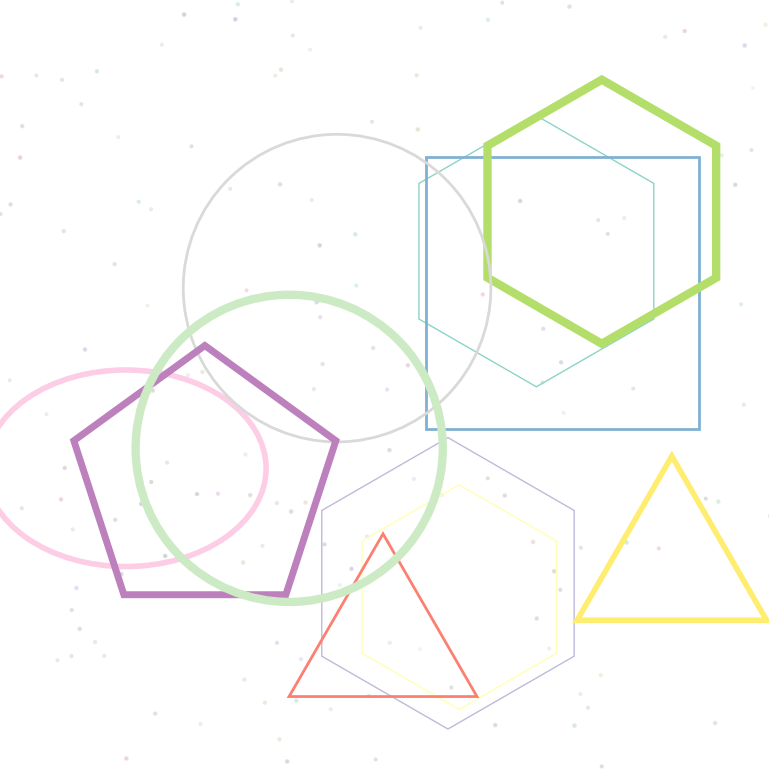[{"shape": "hexagon", "thickness": 0.5, "radius": 0.88, "center": [0.697, 0.674]}, {"shape": "hexagon", "thickness": 0.5, "radius": 0.73, "center": [0.596, 0.225]}, {"shape": "hexagon", "thickness": 0.5, "radius": 0.95, "center": [0.582, 0.242]}, {"shape": "triangle", "thickness": 1, "radius": 0.7, "center": [0.497, 0.166]}, {"shape": "square", "thickness": 1, "radius": 0.89, "center": [0.731, 0.619]}, {"shape": "hexagon", "thickness": 3, "radius": 0.86, "center": [0.782, 0.725]}, {"shape": "oval", "thickness": 2, "radius": 0.91, "center": [0.163, 0.392]}, {"shape": "circle", "thickness": 1, "radius": 1.0, "center": [0.438, 0.626]}, {"shape": "pentagon", "thickness": 2.5, "radius": 0.89, "center": [0.266, 0.372]}, {"shape": "circle", "thickness": 3, "radius": 1.0, "center": [0.376, 0.418]}, {"shape": "triangle", "thickness": 2, "radius": 0.71, "center": [0.873, 0.266]}]